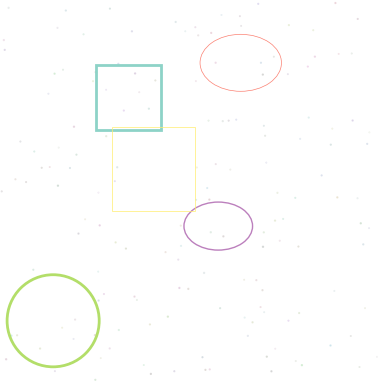[{"shape": "square", "thickness": 2, "radius": 0.42, "center": [0.333, 0.748]}, {"shape": "oval", "thickness": 0.5, "radius": 0.53, "center": [0.625, 0.837]}, {"shape": "circle", "thickness": 2, "radius": 0.6, "center": [0.138, 0.167]}, {"shape": "oval", "thickness": 1, "radius": 0.45, "center": [0.567, 0.413]}, {"shape": "square", "thickness": 0.5, "radius": 0.54, "center": [0.399, 0.56]}]